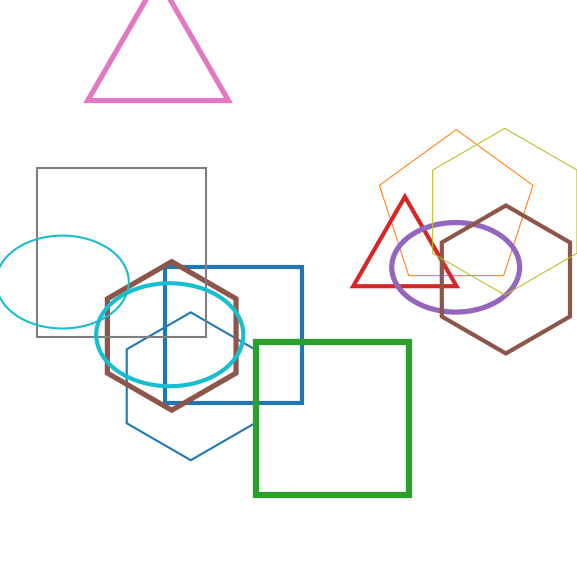[{"shape": "square", "thickness": 2, "radius": 0.59, "center": [0.405, 0.419]}, {"shape": "hexagon", "thickness": 1, "radius": 0.64, "center": [0.33, 0.33]}, {"shape": "pentagon", "thickness": 0.5, "radius": 0.7, "center": [0.79, 0.635]}, {"shape": "square", "thickness": 3, "radius": 0.66, "center": [0.576, 0.274]}, {"shape": "triangle", "thickness": 2, "radius": 0.52, "center": [0.701, 0.555]}, {"shape": "oval", "thickness": 2.5, "radius": 0.55, "center": [0.789, 0.536]}, {"shape": "hexagon", "thickness": 2, "radius": 0.64, "center": [0.876, 0.515]}, {"shape": "hexagon", "thickness": 2.5, "radius": 0.64, "center": [0.297, 0.417]}, {"shape": "triangle", "thickness": 2.5, "radius": 0.7, "center": [0.274, 0.895]}, {"shape": "square", "thickness": 1, "radius": 0.73, "center": [0.211, 0.562]}, {"shape": "hexagon", "thickness": 0.5, "radius": 0.72, "center": [0.874, 0.633]}, {"shape": "oval", "thickness": 1, "radius": 0.57, "center": [0.108, 0.511]}, {"shape": "oval", "thickness": 2, "radius": 0.64, "center": [0.294, 0.42]}]